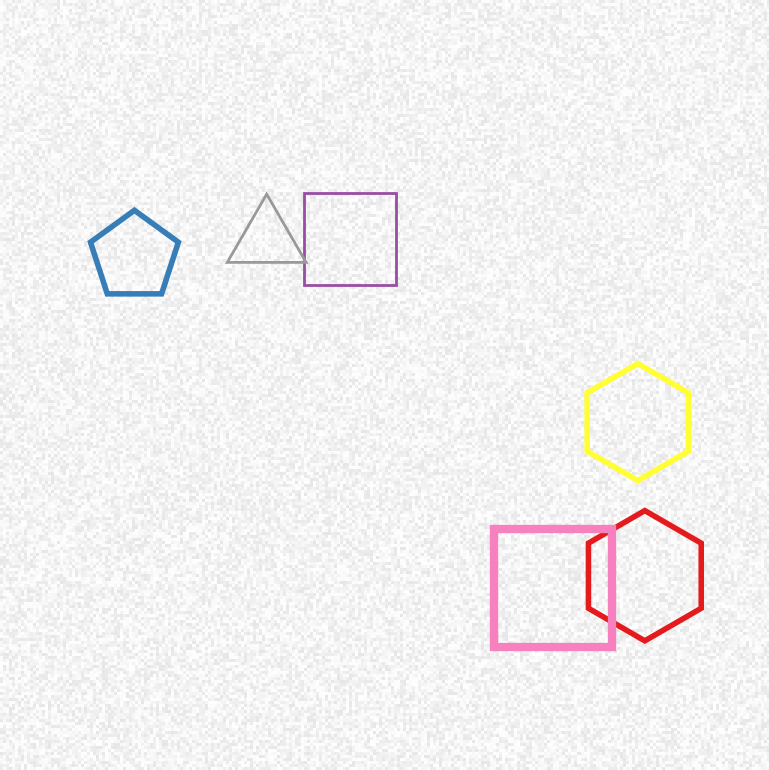[{"shape": "hexagon", "thickness": 2, "radius": 0.42, "center": [0.837, 0.252]}, {"shape": "pentagon", "thickness": 2, "radius": 0.3, "center": [0.175, 0.667]}, {"shape": "square", "thickness": 1, "radius": 0.3, "center": [0.455, 0.69]}, {"shape": "hexagon", "thickness": 2, "radius": 0.38, "center": [0.828, 0.452]}, {"shape": "square", "thickness": 3, "radius": 0.38, "center": [0.718, 0.236]}, {"shape": "triangle", "thickness": 1, "radius": 0.3, "center": [0.346, 0.689]}]